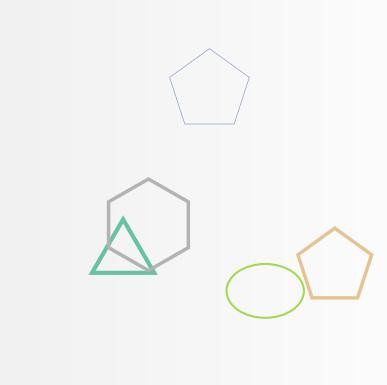[{"shape": "triangle", "thickness": 3, "radius": 0.46, "center": [0.318, 0.338]}, {"shape": "pentagon", "thickness": 0.5, "radius": 0.54, "center": [0.541, 0.765]}, {"shape": "oval", "thickness": 1.5, "radius": 0.5, "center": [0.684, 0.244]}, {"shape": "pentagon", "thickness": 2.5, "radius": 0.5, "center": [0.864, 0.307]}, {"shape": "hexagon", "thickness": 2.5, "radius": 0.59, "center": [0.383, 0.416]}]